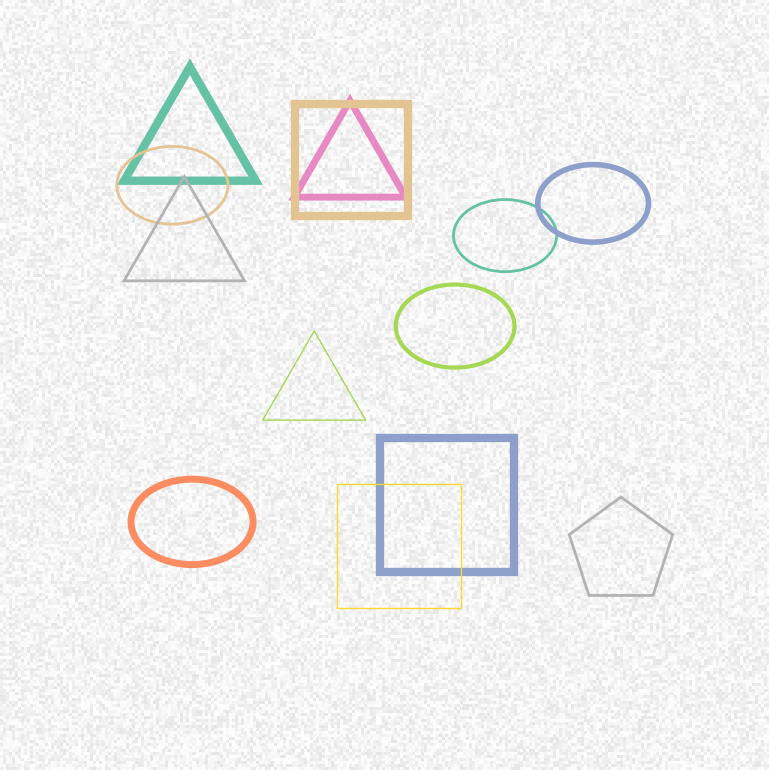[{"shape": "oval", "thickness": 1, "radius": 0.33, "center": [0.656, 0.694]}, {"shape": "triangle", "thickness": 3, "radius": 0.49, "center": [0.247, 0.815]}, {"shape": "oval", "thickness": 2.5, "radius": 0.4, "center": [0.249, 0.322]}, {"shape": "oval", "thickness": 2, "radius": 0.36, "center": [0.77, 0.736]}, {"shape": "square", "thickness": 3, "radius": 0.43, "center": [0.58, 0.344]}, {"shape": "triangle", "thickness": 2.5, "radius": 0.42, "center": [0.455, 0.786]}, {"shape": "triangle", "thickness": 0.5, "radius": 0.39, "center": [0.408, 0.493]}, {"shape": "oval", "thickness": 1.5, "radius": 0.39, "center": [0.591, 0.577]}, {"shape": "square", "thickness": 0.5, "radius": 0.4, "center": [0.518, 0.291]}, {"shape": "oval", "thickness": 1, "radius": 0.36, "center": [0.224, 0.759]}, {"shape": "square", "thickness": 3, "radius": 0.37, "center": [0.456, 0.792]}, {"shape": "triangle", "thickness": 1, "radius": 0.45, "center": [0.239, 0.68]}, {"shape": "pentagon", "thickness": 1, "radius": 0.35, "center": [0.806, 0.284]}]